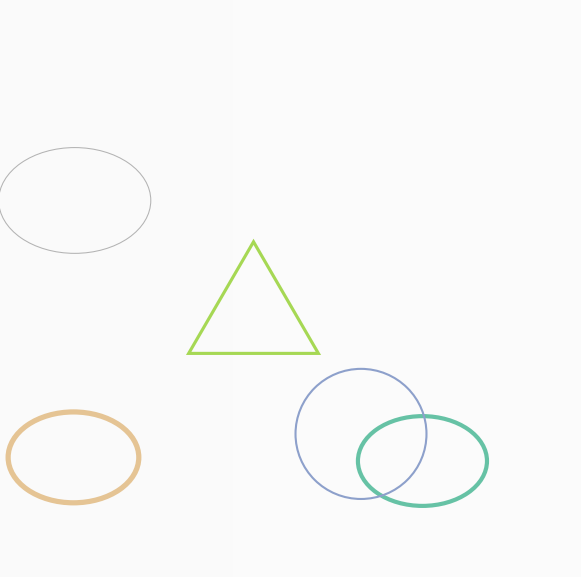[{"shape": "oval", "thickness": 2, "radius": 0.56, "center": [0.727, 0.201]}, {"shape": "circle", "thickness": 1, "radius": 0.56, "center": [0.621, 0.248]}, {"shape": "triangle", "thickness": 1.5, "radius": 0.64, "center": [0.436, 0.452]}, {"shape": "oval", "thickness": 2.5, "radius": 0.56, "center": [0.126, 0.207]}, {"shape": "oval", "thickness": 0.5, "radius": 0.65, "center": [0.129, 0.652]}]